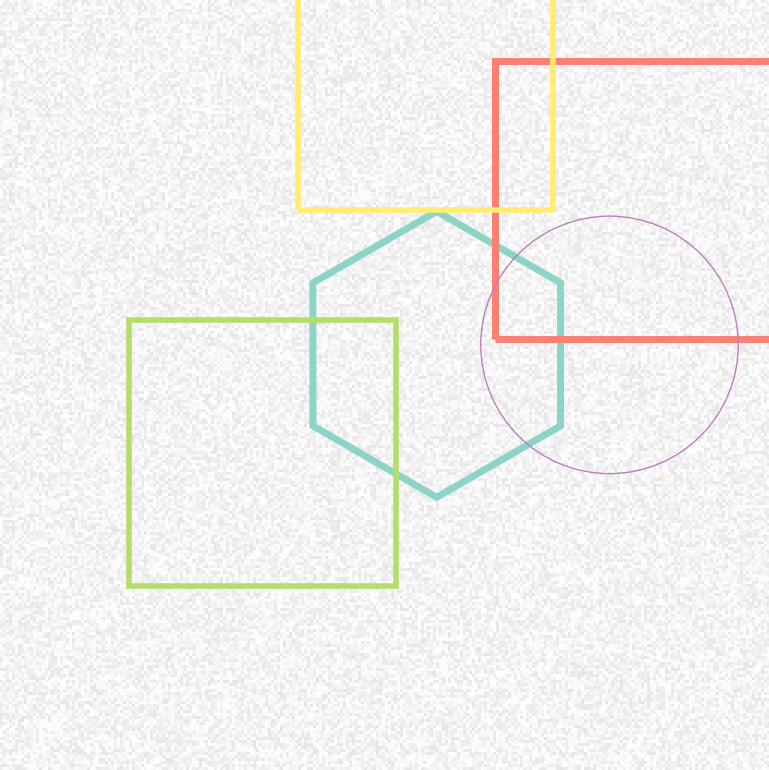[{"shape": "hexagon", "thickness": 2.5, "radius": 0.93, "center": [0.567, 0.54]}, {"shape": "square", "thickness": 2.5, "radius": 0.91, "center": [0.824, 0.74]}, {"shape": "square", "thickness": 2, "radius": 0.86, "center": [0.341, 0.412]}, {"shape": "circle", "thickness": 0.5, "radius": 0.84, "center": [0.792, 0.552]}, {"shape": "square", "thickness": 2, "radius": 0.83, "center": [0.552, 0.893]}]